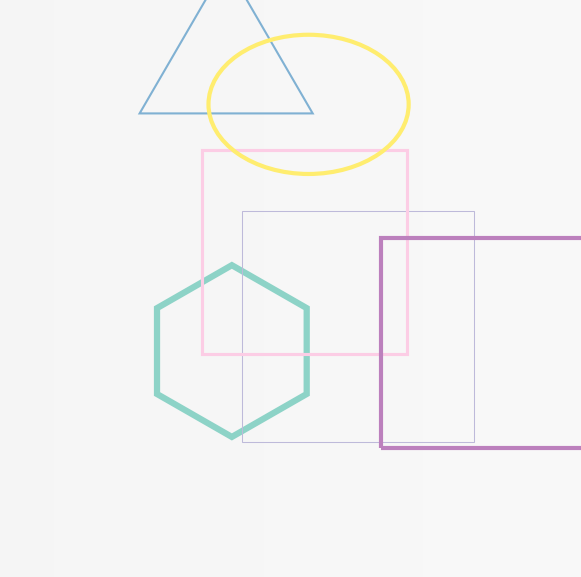[{"shape": "hexagon", "thickness": 3, "radius": 0.74, "center": [0.399, 0.391]}, {"shape": "square", "thickness": 0.5, "radius": 1.0, "center": [0.616, 0.434]}, {"shape": "triangle", "thickness": 1, "radius": 0.86, "center": [0.389, 0.889]}, {"shape": "square", "thickness": 1.5, "radius": 0.88, "center": [0.524, 0.563]}, {"shape": "square", "thickness": 2, "radius": 0.91, "center": [0.838, 0.405]}, {"shape": "oval", "thickness": 2, "radius": 0.86, "center": [0.531, 0.818]}]